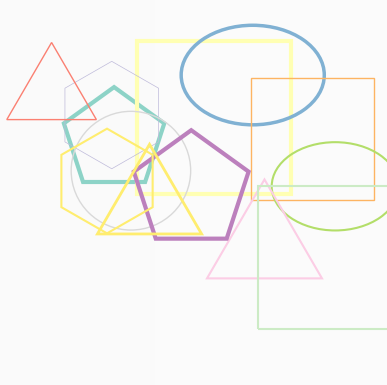[{"shape": "pentagon", "thickness": 3, "radius": 0.68, "center": [0.294, 0.638]}, {"shape": "square", "thickness": 3, "radius": 0.99, "center": [0.553, 0.695]}, {"shape": "hexagon", "thickness": 0.5, "radius": 0.7, "center": [0.288, 0.701]}, {"shape": "triangle", "thickness": 1, "radius": 0.67, "center": [0.133, 0.756]}, {"shape": "oval", "thickness": 2.5, "radius": 0.92, "center": [0.652, 0.805]}, {"shape": "square", "thickness": 1, "radius": 0.8, "center": [0.807, 0.639]}, {"shape": "oval", "thickness": 1.5, "radius": 0.82, "center": [0.865, 0.516]}, {"shape": "triangle", "thickness": 1.5, "radius": 0.86, "center": [0.683, 0.363]}, {"shape": "circle", "thickness": 1, "radius": 0.77, "center": [0.338, 0.557]}, {"shape": "pentagon", "thickness": 3, "radius": 0.78, "center": [0.493, 0.506]}, {"shape": "square", "thickness": 1.5, "radius": 0.93, "center": [0.853, 0.331]}, {"shape": "triangle", "thickness": 2, "radius": 0.78, "center": [0.386, 0.47]}, {"shape": "hexagon", "thickness": 1.5, "radius": 0.68, "center": [0.276, 0.53]}]